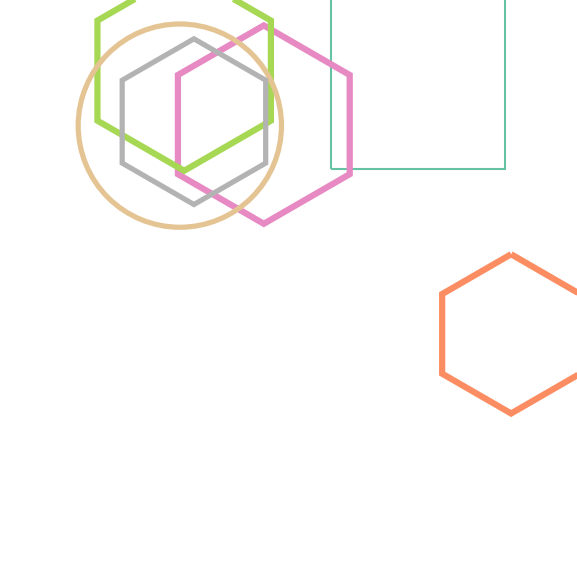[{"shape": "square", "thickness": 1, "radius": 0.75, "center": [0.724, 0.858]}, {"shape": "hexagon", "thickness": 3, "radius": 0.69, "center": [0.885, 0.421]}, {"shape": "hexagon", "thickness": 3, "radius": 0.86, "center": [0.457, 0.783]}, {"shape": "hexagon", "thickness": 3, "radius": 0.87, "center": [0.319, 0.877]}, {"shape": "circle", "thickness": 2.5, "radius": 0.88, "center": [0.311, 0.782]}, {"shape": "hexagon", "thickness": 2.5, "radius": 0.72, "center": [0.336, 0.788]}]